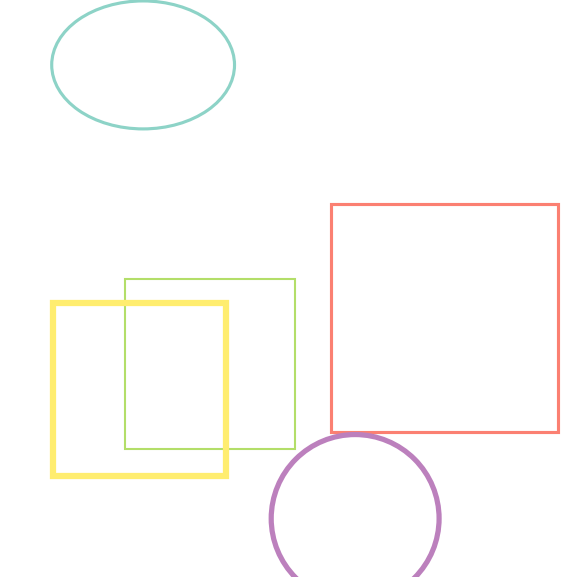[{"shape": "oval", "thickness": 1.5, "radius": 0.79, "center": [0.248, 0.887]}, {"shape": "square", "thickness": 1.5, "radius": 0.98, "center": [0.77, 0.448]}, {"shape": "square", "thickness": 1, "radius": 0.74, "center": [0.364, 0.369]}, {"shape": "circle", "thickness": 2.5, "radius": 0.73, "center": [0.615, 0.101]}, {"shape": "square", "thickness": 3, "radius": 0.75, "center": [0.242, 0.324]}]